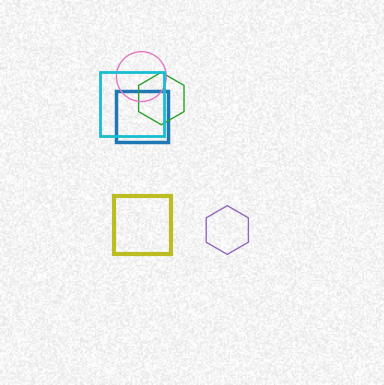[{"shape": "square", "thickness": 2.5, "radius": 0.33, "center": [0.369, 0.698]}, {"shape": "hexagon", "thickness": 1, "radius": 0.34, "center": [0.419, 0.744]}, {"shape": "hexagon", "thickness": 1, "radius": 0.32, "center": [0.59, 0.403]}, {"shape": "circle", "thickness": 1, "radius": 0.32, "center": [0.367, 0.801]}, {"shape": "square", "thickness": 3, "radius": 0.37, "center": [0.37, 0.416]}, {"shape": "square", "thickness": 2, "radius": 0.41, "center": [0.343, 0.73]}]